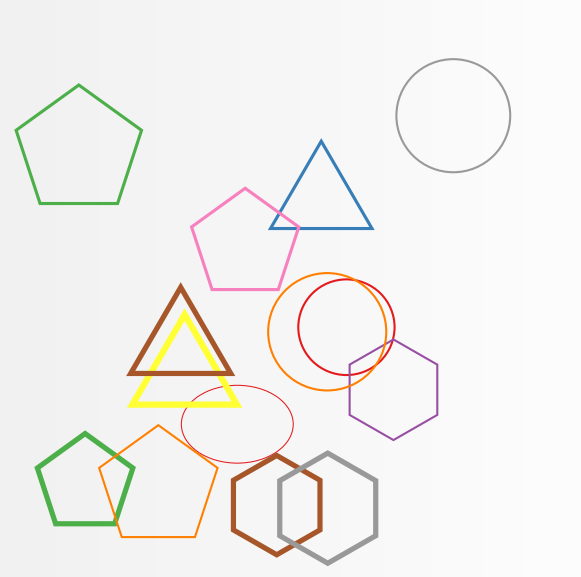[{"shape": "oval", "thickness": 0.5, "radius": 0.48, "center": [0.408, 0.265]}, {"shape": "circle", "thickness": 1, "radius": 0.41, "center": [0.596, 0.433]}, {"shape": "triangle", "thickness": 1.5, "radius": 0.5, "center": [0.553, 0.654]}, {"shape": "pentagon", "thickness": 2.5, "radius": 0.43, "center": [0.146, 0.162]}, {"shape": "pentagon", "thickness": 1.5, "radius": 0.57, "center": [0.136, 0.738]}, {"shape": "hexagon", "thickness": 1, "radius": 0.44, "center": [0.677, 0.324]}, {"shape": "pentagon", "thickness": 1, "radius": 0.54, "center": [0.272, 0.156]}, {"shape": "circle", "thickness": 1, "radius": 0.51, "center": [0.563, 0.425]}, {"shape": "triangle", "thickness": 3, "radius": 0.52, "center": [0.318, 0.35]}, {"shape": "triangle", "thickness": 2.5, "radius": 0.5, "center": [0.311, 0.402]}, {"shape": "hexagon", "thickness": 2.5, "radius": 0.43, "center": [0.476, 0.124]}, {"shape": "pentagon", "thickness": 1.5, "radius": 0.48, "center": [0.422, 0.576]}, {"shape": "hexagon", "thickness": 2.5, "radius": 0.48, "center": [0.564, 0.119]}, {"shape": "circle", "thickness": 1, "radius": 0.49, "center": [0.78, 0.799]}]